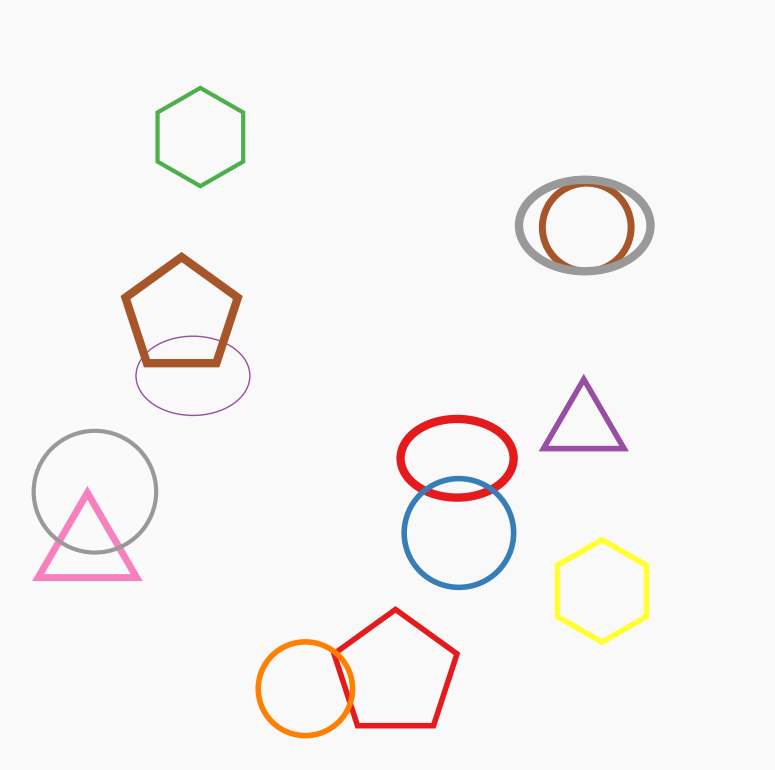[{"shape": "oval", "thickness": 3, "radius": 0.36, "center": [0.59, 0.405]}, {"shape": "pentagon", "thickness": 2, "radius": 0.42, "center": [0.51, 0.125]}, {"shape": "circle", "thickness": 2, "radius": 0.35, "center": [0.592, 0.308]}, {"shape": "hexagon", "thickness": 1.5, "radius": 0.32, "center": [0.259, 0.822]}, {"shape": "triangle", "thickness": 2, "radius": 0.3, "center": [0.753, 0.447]}, {"shape": "oval", "thickness": 0.5, "radius": 0.37, "center": [0.249, 0.512]}, {"shape": "circle", "thickness": 2, "radius": 0.3, "center": [0.394, 0.106]}, {"shape": "hexagon", "thickness": 2, "radius": 0.33, "center": [0.777, 0.233]}, {"shape": "pentagon", "thickness": 3, "radius": 0.38, "center": [0.234, 0.59]}, {"shape": "circle", "thickness": 2.5, "radius": 0.29, "center": [0.757, 0.705]}, {"shape": "triangle", "thickness": 2.5, "radius": 0.37, "center": [0.113, 0.287]}, {"shape": "oval", "thickness": 3, "radius": 0.42, "center": [0.755, 0.707]}, {"shape": "circle", "thickness": 1.5, "radius": 0.4, "center": [0.122, 0.361]}]